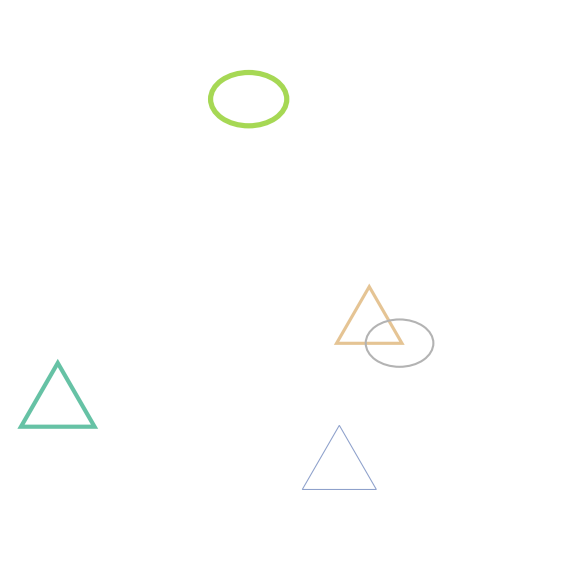[{"shape": "triangle", "thickness": 2, "radius": 0.37, "center": [0.1, 0.297]}, {"shape": "triangle", "thickness": 0.5, "radius": 0.37, "center": [0.588, 0.189]}, {"shape": "oval", "thickness": 2.5, "radius": 0.33, "center": [0.431, 0.827]}, {"shape": "triangle", "thickness": 1.5, "radius": 0.33, "center": [0.639, 0.437]}, {"shape": "oval", "thickness": 1, "radius": 0.29, "center": [0.692, 0.405]}]